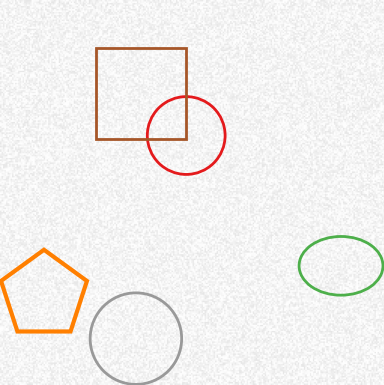[{"shape": "circle", "thickness": 2, "radius": 0.51, "center": [0.484, 0.648]}, {"shape": "oval", "thickness": 2, "radius": 0.54, "center": [0.886, 0.31]}, {"shape": "pentagon", "thickness": 3, "radius": 0.59, "center": [0.114, 0.234]}, {"shape": "square", "thickness": 2, "radius": 0.59, "center": [0.366, 0.757]}, {"shape": "circle", "thickness": 2, "radius": 0.59, "center": [0.353, 0.12]}]